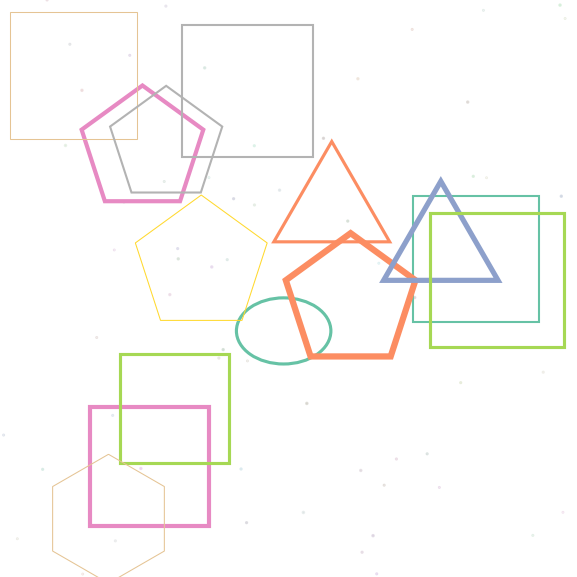[{"shape": "oval", "thickness": 1.5, "radius": 0.41, "center": [0.491, 0.426]}, {"shape": "square", "thickness": 1, "radius": 0.55, "center": [0.824, 0.55]}, {"shape": "triangle", "thickness": 1.5, "radius": 0.58, "center": [0.574, 0.638]}, {"shape": "pentagon", "thickness": 3, "radius": 0.59, "center": [0.607, 0.477]}, {"shape": "triangle", "thickness": 2.5, "radius": 0.57, "center": [0.763, 0.571]}, {"shape": "square", "thickness": 2, "radius": 0.52, "center": [0.259, 0.192]}, {"shape": "pentagon", "thickness": 2, "radius": 0.55, "center": [0.247, 0.74]}, {"shape": "square", "thickness": 1.5, "radius": 0.58, "center": [0.861, 0.514]}, {"shape": "square", "thickness": 1.5, "radius": 0.47, "center": [0.302, 0.292]}, {"shape": "pentagon", "thickness": 0.5, "radius": 0.6, "center": [0.349, 0.541]}, {"shape": "hexagon", "thickness": 0.5, "radius": 0.56, "center": [0.188, 0.101]}, {"shape": "square", "thickness": 0.5, "radius": 0.55, "center": [0.128, 0.869]}, {"shape": "square", "thickness": 1, "radius": 0.57, "center": [0.428, 0.842]}, {"shape": "pentagon", "thickness": 1, "radius": 0.51, "center": [0.288, 0.748]}]